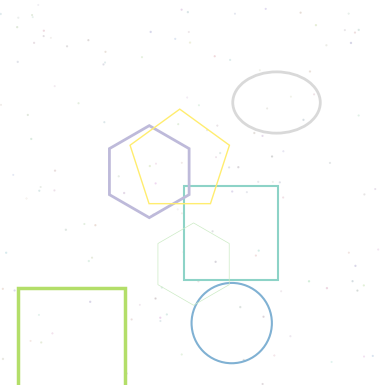[{"shape": "square", "thickness": 1.5, "radius": 0.62, "center": [0.6, 0.395]}, {"shape": "hexagon", "thickness": 2, "radius": 0.6, "center": [0.388, 0.554]}, {"shape": "circle", "thickness": 1.5, "radius": 0.52, "center": [0.602, 0.161]}, {"shape": "square", "thickness": 2.5, "radius": 0.7, "center": [0.186, 0.114]}, {"shape": "oval", "thickness": 2, "radius": 0.57, "center": [0.718, 0.734]}, {"shape": "hexagon", "thickness": 0.5, "radius": 0.53, "center": [0.503, 0.314]}, {"shape": "pentagon", "thickness": 1, "radius": 0.68, "center": [0.467, 0.581]}]